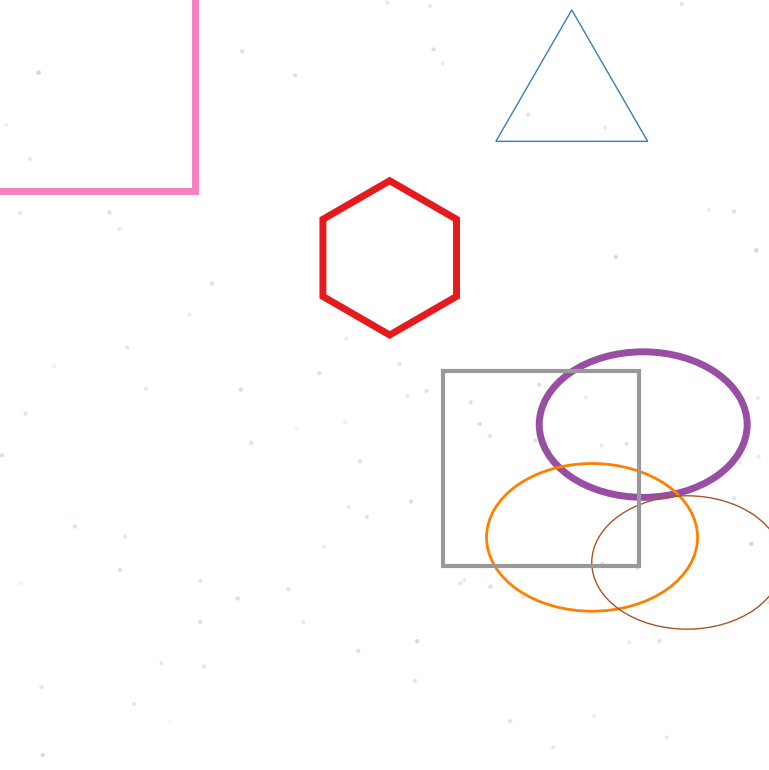[{"shape": "hexagon", "thickness": 2.5, "radius": 0.5, "center": [0.506, 0.665]}, {"shape": "triangle", "thickness": 0.5, "radius": 0.57, "center": [0.743, 0.873]}, {"shape": "oval", "thickness": 2.5, "radius": 0.68, "center": [0.835, 0.449]}, {"shape": "oval", "thickness": 1, "radius": 0.69, "center": [0.769, 0.302]}, {"shape": "oval", "thickness": 0.5, "radius": 0.62, "center": [0.892, 0.27]}, {"shape": "square", "thickness": 2.5, "radius": 0.72, "center": [0.109, 0.895]}, {"shape": "square", "thickness": 1.5, "radius": 0.63, "center": [0.702, 0.392]}]